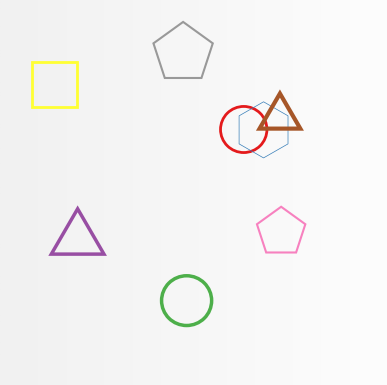[{"shape": "circle", "thickness": 2, "radius": 0.3, "center": [0.629, 0.664]}, {"shape": "hexagon", "thickness": 0.5, "radius": 0.36, "center": [0.68, 0.663]}, {"shape": "circle", "thickness": 2.5, "radius": 0.32, "center": [0.482, 0.219]}, {"shape": "triangle", "thickness": 2.5, "radius": 0.39, "center": [0.2, 0.379]}, {"shape": "square", "thickness": 2, "radius": 0.29, "center": [0.141, 0.781]}, {"shape": "triangle", "thickness": 3, "radius": 0.3, "center": [0.722, 0.696]}, {"shape": "pentagon", "thickness": 1.5, "radius": 0.33, "center": [0.726, 0.397]}, {"shape": "pentagon", "thickness": 1.5, "radius": 0.4, "center": [0.473, 0.863]}]